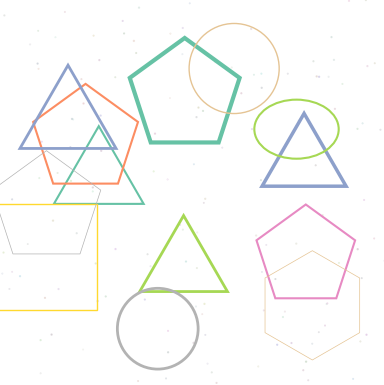[{"shape": "triangle", "thickness": 1.5, "radius": 0.67, "center": [0.257, 0.538]}, {"shape": "pentagon", "thickness": 3, "radius": 0.75, "center": [0.48, 0.751]}, {"shape": "pentagon", "thickness": 1.5, "radius": 0.72, "center": [0.222, 0.639]}, {"shape": "triangle", "thickness": 2.5, "radius": 0.63, "center": [0.79, 0.579]}, {"shape": "triangle", "thickness": 2, "radius": 0.72, "center": [0.177, 0.686]}, {"shape": "pentagon", "thickness": 1.5, "radius": 0.67, "center": [0.794, 0.334]}, {"shape": "oval", "thickness": 1.5, "radius": 0.55, "center": [0.77, 0.664]}, {"shape": "triangle", "thickness": 2, "radius": 0.66, "center": [0.477, 0.308]}, {"shape": "square", "thickness": 1, "radius": 0.68, "center": [0.114, 0.332]}, {"shape": "circle", "thickness": 1, "radius": 0.58, "center": [0.608, 0.822]}, {"shape": "hexagon", "thickness": 0.5, "radius": 0.71, "center": [0.811, 0.207]}, {"shape": "circle", "thickness": 2, "radius": 0.52, "center": [0.41, 0.146]}, {"shape": "pentagon", "thickness": 0.5, "radius": 0.74, "center": [0.121, 0.46]}]